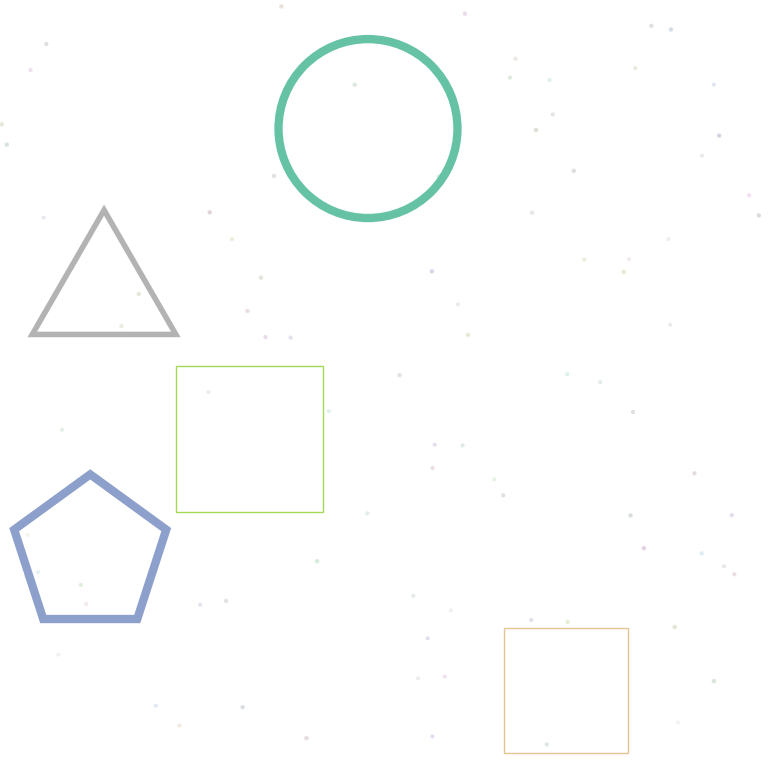[{"shape": "circle", "thickness": 3, "radius": 0.58, "center": [0.478, 0.833]}, {"shape": "pentagon", "thickness": 3, "radius": 0.52, "center": [0.117, 0.28]}, {"shape": "square", "thickness": 0.5, "radius": 0.48, "center": [0.324, 0.43]}, {"shape": "square", "thickness": 0.5, "radius": 0.4, "center": [0.735, 0.103]}, {"shape": "triangle", "thickness": 2, "radius": 0.54, "center": [0.135, 0.619]}]